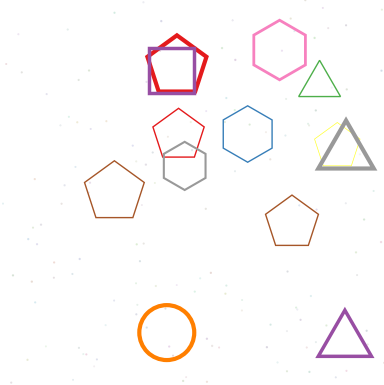[{"shape": "pentagon", "thickness": 3, "radius": 0.4, "center": [0.46, 0.828]}, {"shape": "pentagon", "thickness": 1, "radius": 0.35, "center": [0.464, 0.649]}, {"shape": "hexagon", "thickness": 1, "radius": 0.37, "center": [0.643, 0.652]}, {"shape": "triangle", "thickness": 1, "radius": 0.31, "center": [0.83, 0.781]}, {"shape": "triangle", "thickness": 2.5, "radius": 0.4, "center": [0.896, 0.114]}, {"shape": "square", "thickness": 2.5, "radius": 0.29, "center": [0.446, 0.817]}, {"shape": "circle", "thickness": 3, "radius": 0.36, "center": [0.433, 0.136]}, {"shape": "pentagon", "thickness": 0.5, "radius": 0.31, "center": [0.876, 0.62]}, {"shape": "pentagon", "thickness": 1, "radius": 0.36, "center": [0.758, 0.421]}, {"shape": "pentagon", "thickness": 1, "radius": 0.41, "center": [0.297, 0.501]}, {"shape": "hexagon", "thickness": 2, "radius": 0.39, "center": [0.726, 0.87]}, {"shape": "triangle", "thickness": 3, "radius": 0.42, "center": [0.899, 0.604]}, {"shape": "hexagon", "thickness": 1.5, "radius": 0.31, "center": [0.48, 0.569]}]